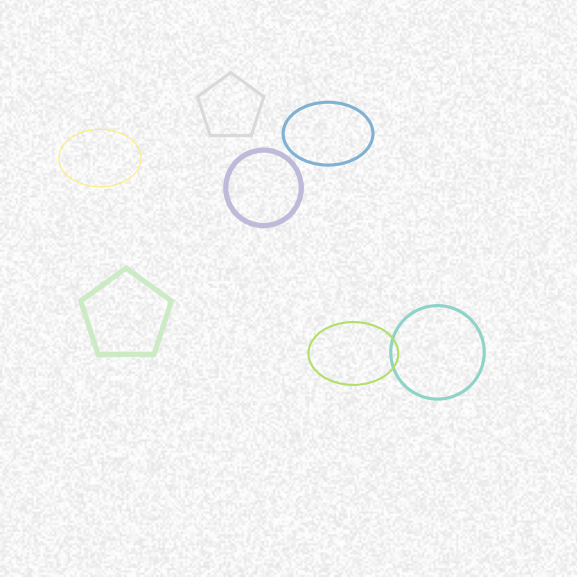[{"shape": "circle", "thickness": 1.5, "radius": 0.4, "center": [0.758, 0.389]}, {"shape": "circle", "thickness": 2.5, "radius": 0.33, "center": [0.456, 0.674]}, {"shape": "oval", "thickness": 1.5, "radius": 0.39, "center": [0.568, 0.768]}, {"shape": "oval", "thickness": 1, "radius": 0.39, "center": [0.612, 0.387]}, {"shape": "pentagon", "thickness": 1.5, "radius": 0.3, "center": [0.399, 0.813]}, {"shape": "pentagon", "thickness": 2.5, "radius": 0.41, "center": [0.218, 0.452]}, {"shape": "oval", "thickness": 0.5, "radius": 0.36, "center": [0.173, 0.725]}]